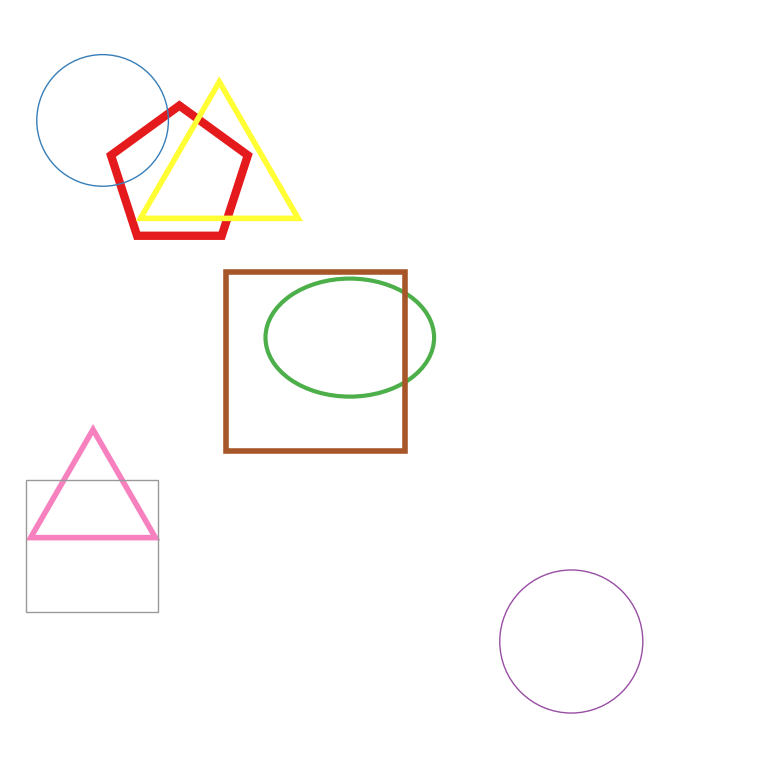[{"shape": "pentagon", "thickness": 3, "radius": 0.47, "center": [0.233, 0.769]}, {"shape": "circle", "thickness": 0.5, "radius": 0.43, "center": [0.133, 0.844]}, {"shape": "oval", "thickness": 1.5, "radius": 0.55, "center": [0.454, 0.562]}, {"shape": "circle", "thickness": 0.5, "radius": 0.46, "center": [0.742, 0.167]}, {"shape": "triangle", "thickness": 2, "radius": 0.59, "center": [0.285, 0.776]}, {"shape": "square", "thickness": 2, "radius": 0.58, "center": [0.409, 0.531]}, {"shape": "triangle", "thickness": 2, "radius": 0.47, "center": [0.121, 0.349]}, {"shape": "square", "thickness": 0.5, "radius": 0.43, "center": [0.119, 0.291]}]